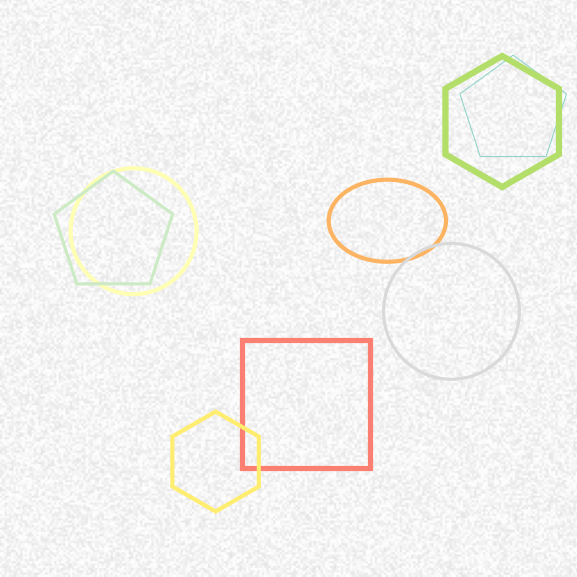[{"shape": "pentagon", "thickness": 0.5, "radius": 0.49, "center": [0.889, 0.807]}, {"shape": "circle", "thickness": 2, "radius": 0.55, "center": [0.231, 0.599]}, {"shape": "square", "thickness": 2.5, "radius": 0.55, "center": [0.53, 0.3]}, {"shape": "oval", "thickness": 2, "radius": 0.51, "center": [0.671, 0.617]}, {"shape": "hexagon", "thickness": 3, "radius": 0.57, "center": [0.87, 0.789]}, {"shape": "circle", "thickness": 1.5, "radius": 0.59, "center": [0.782, 0.46]}, {"shape": "pentagon", "thickness": 1.5, "radius": 0.54, "center": [0.196, 0.595]}, {"shape": "hexagon", "thickness": 2, "radius": 0.43, "center": [0.373, 0.2]}]